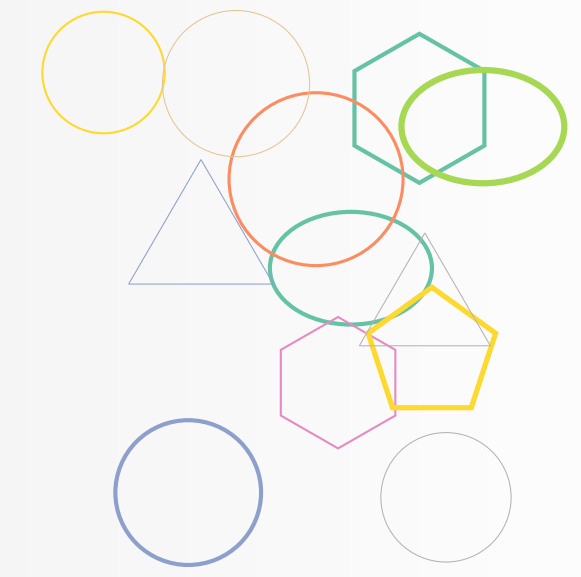[{"shape": "oval", "thickness": 2, "radius": 0.7, "center": [0.604, 0.535]}, {"shape": "hexagon", "thickness": 2, "radius": 0.65, "center": [0.722, 0.812]}, {"shape": "circle", "thickness": 1.5, "radius": 0.75, "center": [0.544, 0.689]}, {"shape": "triangle", "thickness": 0.5, "radius": 0.72, "center": [0.346, 0.579]}, {"shape": "circle", "thickness": 2, "radius": 0.63, "center": [0.324, 0.146]}, {"shape": "hexagon", "thickness": 1, "radius": 0.57, "center": [0.582, 0.336]}, {"shape": "oval", "thickness": 3, "radius": 0.7, "center": [0.831, 0.78]}, {"shape": "circle", "thickness": 1, "radius": 0.53, "center": [0.178, 0.874]}, {"shape": "pentagon", "thickness": 2.5, "radius": 0.58, "center": [0.743, 0.386]}, {"shape": "circle", "thickness": 0.5, "radius": 0.63, "center": [0.406, 0.854]}, {"shape": "triangle", "thickness": 0.5, "radius": 0.65, "center": [0.731, 0.465]}, {"shape": "circle", "thickness": 0.5, "radius": 0.56, "center": [0.767, 0.138]}]